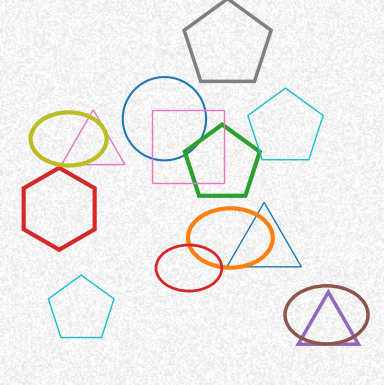[{"shape": "triangle", "thickness": 1, "radius": 0.56, "center": [0.686, 0.363]}, {"shape": "circle", "thickness": 1.5, "radius": 0.54, "center": [0.427, 0.692]}, {"shape": "oval", "thickness": 3, "radius": 0.55, "center": [0.598, 0.382]}, {"shape": "pentagon", "thickness": 3, "radius": 0.51, "center": [0.577, 0.574]}, {"shape": "hexagon", "thickness": 3, "radius": 0.53, "center": [0.154, 0.458]}, {"shape": "oval", "thickness": 2, "radius": 0.43, "center": [0.491, 0.304]}, {"shape": "triangle", "thickness": 2.5, "radius": 0.45, "center": [0.853, 0.151]}, {"shape": "oval", "thickness": 2.5, "radius": 0.54, "center": [0.848, 0.182]}, {"shape": "square", "thickness": 1, "radius": 0.47, "center": [0.488, 0.618]}, {"shape": "triangle", "thickness": 1, "radius": 0.47, "center": [0.242, 0.62]}, {"shape": "pentagon", "thickness": 2.5, "radius": 0.59, "center": [0.591, 0.885]}, {"shape": "oval", "thickness": 3, "radius": 0.49, "center": [0.178, 0.639]}, {"shape": "pentagon", "thickness": 1, "radius": 0.45, "center": [0.211, 0.196]}, {"shape": "pentagon", "thickness": 1, "radius": 0.51, "center": [0.742, 0.668]}]